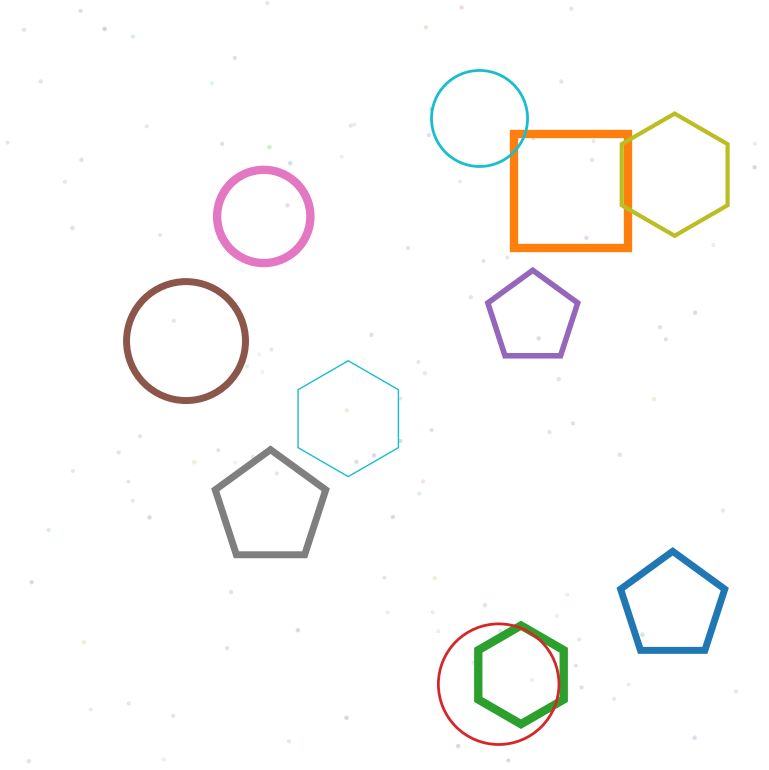[{"shape": "pentagon", "thickness": 2.5, "radius": 0.36, "center": [0.874, 0.213]}, {"shape": "square", "thickness": 3, "radius": 0.37, "center": [0.742, 0.752]}, {"shape": "hexagon", "thickness": 3, "radius": 0.32, "center": [0.677, 0.124]}, {"shape": "circle", "thickness": 1, "radius": 0.39, "center": [0.648, 0.111]}, {"shape": "pentagon", "thickness": 2, "radius": 0.31, "center": [0.692, 0.588]}, {"shape": "circle", "thickness": 2.5, "radius": 0.39, "center": [0.242, 0.557]}, {"shape": "circle", "thickness": 3, "radius": 0.3, "center": [0.343, 0.719]}, {"shape": "pentagon", "thickness": 2.5, "radius": 0.38, "center": [0.351, 0.341]}, {"shape": "hexagon", "thickness": 1.5, "radius": 0.4, "center": [0.876, 0.773]}, {"shape": "hexagon", "thickness": 0.5, "radius": 0.38, "center": [0.452, 0.456]}, {"shape": "circle", "thickness": 1, "radius": 0.31, "center": [0.623, 0.846]}]